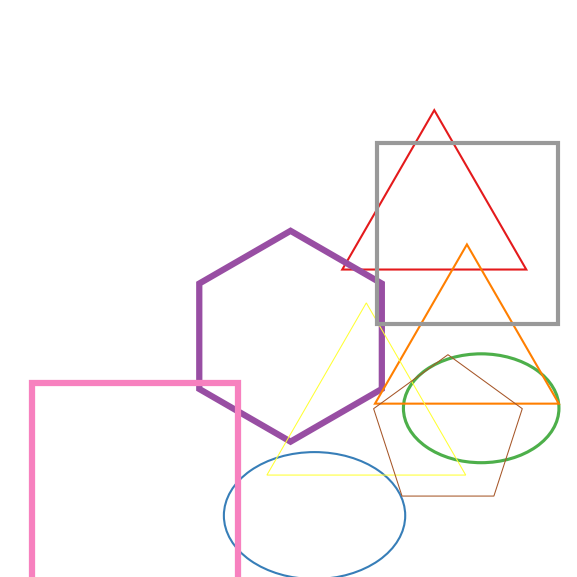[{"shape": "triangle", "thickness": 1, "radius": 0.92, "center": [0.752, 0.624]}, {"shape": "oval", "thickness": 1, "radius": 0.79, "center": [0.545, 0.106]}, {"shape": "oval", "thickness": 1.5, "radius": 0.67, "center": [0.833, 0.292]}, {"shape": "hexagon", "thickness": 3, "radius": 0.91, "center": [0.503, 0.417]}, {"shape": "triangle", "thickness": 1, "radius": 0.92, "center": [0.809, 0.392]}, {"shape": "triangle", "thickness": 0.5, "radius": 0.99, "center": [0.634, 0.276]}, {"shape": "pentagon", "thickness": 0.5, "radius": 0.68, "center": [0.776, 0.25]}, {"shape": "square", "thickness": 3, "radius": 0.89, "center": [0.234, 0.158]}, {"shape": "square", "thickness": 2, "radius": 0.78, "center": [0.809, 0.594]}]